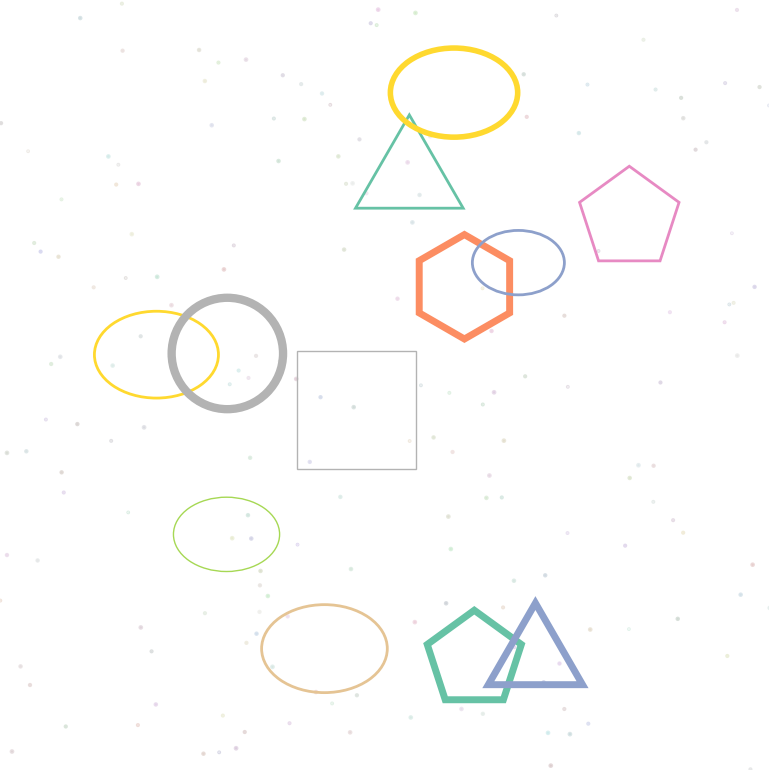[{"shape": "pentagon", "thickness": 2.5, "radius": 0.32, "center": [0.616, 0.143]}, {"shape": "triangle", "thickness": 1, "radius": 0.4, "center": [0.532, 0.77]}, {"shape": "hexagon", "thickness": 2.5, "radius": 0.34, "center": [0.603, 0.628]}, {"shape": "triangle", "thickness": 2.5, "radius": 0.35, "center": [0.695, 0.146]}, {"shape": "oval", "thickness": 1, "radius": 0.3, "center": [0.673, 0.659]}, {"shape": "pentagon", "thickness": 1, "radius": 0.34, "center": [0.817, 0.716]}, {"shape": "oval", "thickness": 0.5, "radius": 0.34, "center": [0.294, 0.306]}, {"shape": "oval", "thickness": 1, "radius": 0.4, "center": [0.203, 0.539]}, {"shape": "oval", "thickness": 2, "radius": 0.41, "center": [0.59, 0.88]}, {"shape": "oval", "thickness": 1, "radius": 0.41, "center": [0.421, 0.158]}, {"shape": "square", "thickness": 0.5, "radius": 0.38, "center": [0.463, 0.467]}, {"shape": "circle", "thickness": 3, "radius": 0.36, "center": [0.295, 0.541]}]